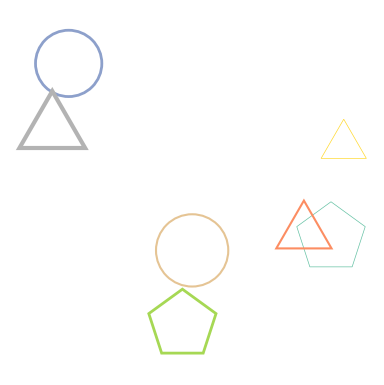[{"shape": "pentagon", "thickness": 0.5, "radius": 0.47, "center": [0.86, 0.382]}, {"shape": "triangle", "thickness": 1.5, "radius": 0.41, "center": [0.789, 0.396]}, {"shape": "circle", "thickness": 2, "radius": 0.43, "center": [0.178, 0.835]}, {"shape": "pentagon", "thickness": 2, "radius": 0.46, "center": [0.474, 0.157]}, {"shape": "triangle", "thickness": 0.5, "radius": 0.34, "center": [0.893, 0.622]}, {"shape": "circle", "thickness": 1.5, "radius": 0.47, "center": [0.499, 0.35]}, {"shape": "triangle", "thickness": 3, "radius": 0.49, "center": [0.136, 0.665]}]